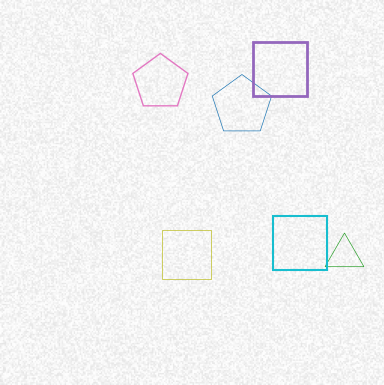[{"shape": "pentagon", "thickness": 0.5, "radius": 0.4, "center": [0.628, 0.726]}, {"shape": "triangle", "thickness": 0.5, "radius": 0.29, "center": [0.895, 0.336]}, {"shape": "square", "thickness": 2, "radius": 0.35, "center": [0.726, 0.82]}, {"shape": "pentagon", "thickness": 1, "radius": 0.38, "center": [0.417, 0.786]}, {"shape": "square", "thickness": 0.5, "radius": 0.32, "center": [0.483, 0.339]}, {"shape": "square", "thickness": 1.5, "radius": 0.35, "center": [0.78, 0.369]}]